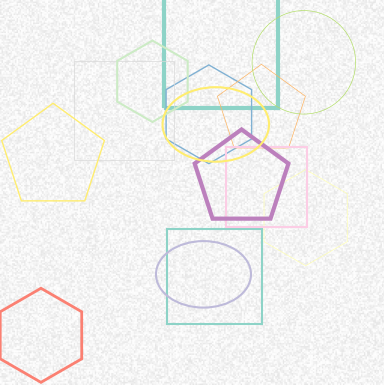[{"shape": "square", "thickness": 3, "radius": 0.75, "center": [0.574, 0.869]}, {"shape": "square", "thickness": 1.5, "radius": 0.62, "center": [0.557, 0.282]}, {"shape": "hexagon", "thickness": 0.5, "radius": 0.62, "center": [0.794, 0.435]}, {"shape": "oval", "thickness": 1.5, "radius": 0.62, "center": [0.529, 0.287]}, {"shape": "hexagon", "thickness": 2, "radius": 0.61, "center": [0.106, 0.129]}, {"shape": "hexagon", "thickness": 1, "radius": 0.64, "center": [0.542, 0.703]}, {"shape": "pentagon", "thickness": 0.5, "radius": 0.6, "center": [0.679, 0.713]}, {"shape": "circle", "thickness": 0.5, "radius": 0.67, "center": [0.789, 0.838]}, {"shape": "square", "thickness": 1.5, "radius": 0.52, "center": [0.693, 0.515]}, {"shape": "square", "thickness": 0.5, "radius": 0.65, "center": [0.323, 0.714]}, {"shape": "pentagon", "thickness": 3, "radius": 0.64, "center": [0.627, 0.536]}, {"shape": "hexagon", "thickness": 1.5, "radius": 0.53, "center": [0.396, 0.789]}, {"shape": "pentagon", "thickness": 1, "radius": 0.7, "center": [0.138, 0.592]}, {"shape": "oval", "thickness": 1.5, "radius": 0.69, "center": [0.561, 0.677]}]